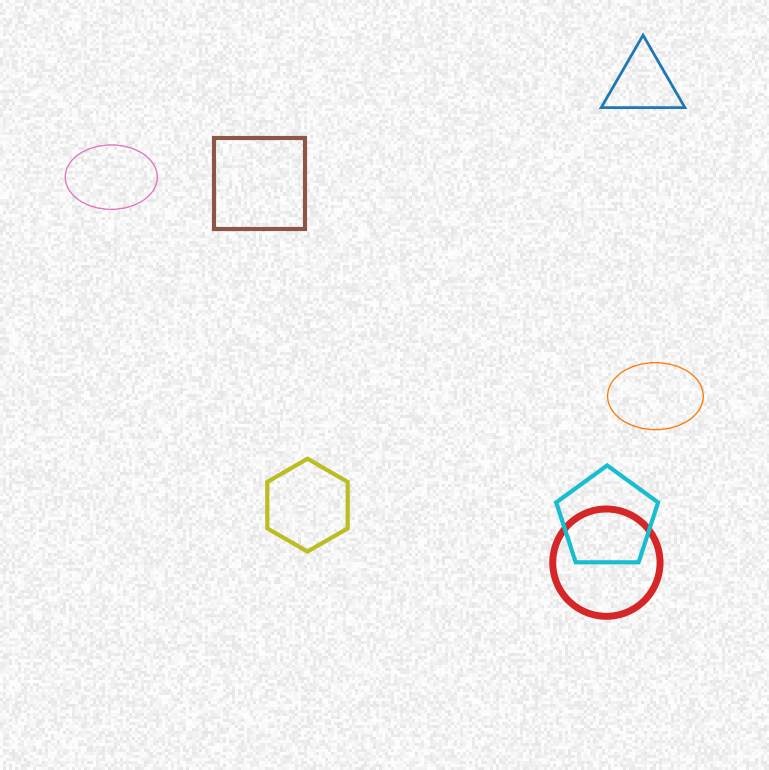[{"shape": "triangle", "thickness": 1, "radius": 0.31, "center": [0.835, 0.892]}, {"shape": "oval", "thickness": 0.5, "radius": 0.31, "center": [0.851, 0.486]}, {"shape": "circle", "thickness": 2.5, "radius": 0.35, "center": [0.788, 0.269]}, {"shape": "square", "thickness": 1.5, "radius": 0.3, "center": [0.337, 0.762]}, {"shape": "oval", "thickness": 0.5, "radius": 0.3, "center": [0.145, 0.77]}, {"shape": "hexagon", "thickness": 1.5, "radius": 0.3, "center": [0.399, 0.344]}, {"shape": "pentagon", "thickness": 1.5, "radius": 0.35, "center": [0.789, 0.326]}]